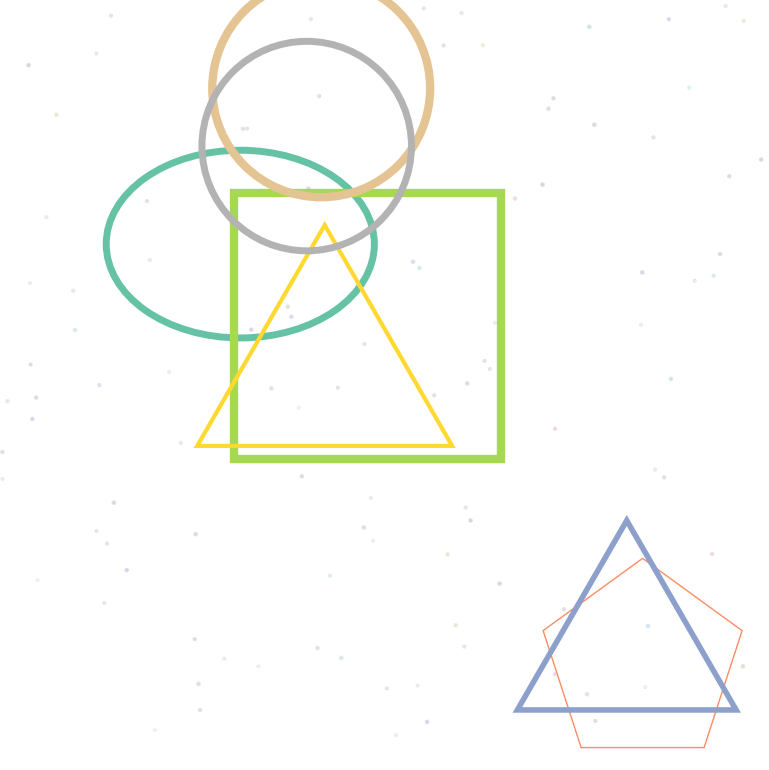[{"shape": "oval", "thickness": 2.5, "radius": 0.87, "center": [0.312, 0.683]}, {"shape": "pentagon", "thickness": 0.5, "radius": 0.68, "center": [0.835, 0.139]}, {"shape": "triangle", "thickness": 2, "radius": 0.82, "center": [0.814, 0.16]}, {"shape": "square", "thickness": 3, "radius": 0.87, "center": [0.478, 0.577]}, {"shape": "triangle", "thickness": 1.5, "radius": 0.96, "center": [0.422, 0.516]}, {"shape": "circle", "thickness": 3, "radius": 0.71, "center": [0.417, 0.885]}, {"shape": "circle", "thickness": 2.5, "radius": 0.68, "center": [0.398, 0.81]}]